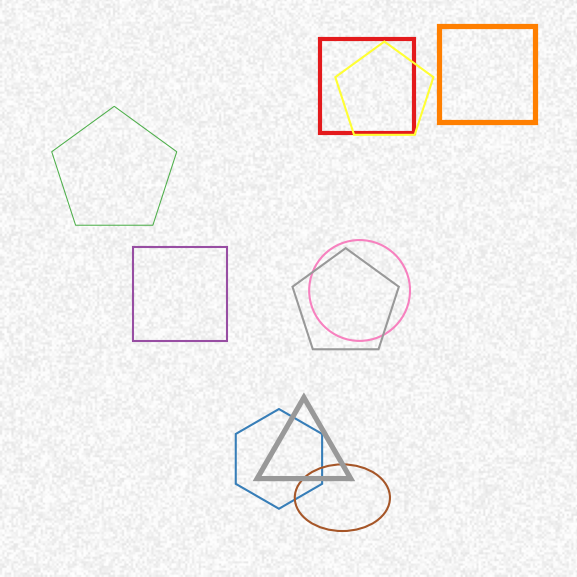[{"shape": "square", "thickness": 2, "radius": 0.41, "center": [0.636, 0.85]}, {"shape": "hexagon", "thickness": 1, "radius": 0.43, "center": [0.483, 0.205]}, {"shape": "pentagon", "thickness": 0.5, "radius": 0.57, "center": [0.198, 0.701]}, {"shape": "square", "thickness": 1, "radius": 0.41, "center": [0.311, 0.49]}, {"shape": "square", "thickness": 2.5, "radius": 0.42, "center": [0.843, 0.872]}, {"shape": "pentagon", "thickness": 1, "radius": 0.45, "center": [0.666, 0.838]}, {"shape": "oval", "thickness": 1, "radius": 0.41, "center": [0.593, 0.137]}, {"shape": "circle", "thickness": 1, "radius": 0.44, "center": [0.623, 0.496]}, {"shape": "triangle", "thickness": 2.5, "radius": 0.47, "center": [0.526, 0.217]}, {"shape": "pentagon", "thickness": 1, "radius": 0.48, "center": [0.599, 0.473]}]